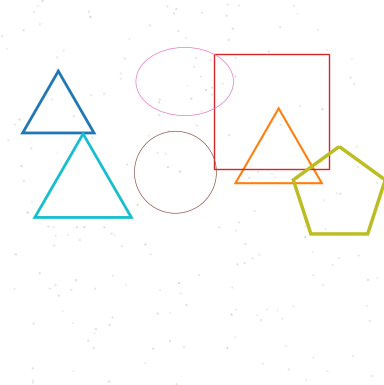[{"shape": "triangle", "thickness": 2, "radius": 0.54, "center": [0.152, 0.708]}, {"shape": "triangle", "thickness": 1.5, "radius": 0.65, "center": [0.724, 0.589]}, {"shape": "square", "thickness": 1, "radius": 0.75, "center": [0.705, 0.71]}, {"shape": "circle", "thickness": 0.5, "radius": 0.53, "center": [0.456, 0.552]}, {"shape": "oval", "thickness": 0.5, "radius": 0.63, "center": [0.48, 0.788]}, {"shape": "pentagon", "thickness": 2.5, "radius": 0.63, "center": [0.881, 0.494]}, {"shape": "triangle", "thickness": 2, "radius": 0.72, "center": [0.216, 0.508]}]